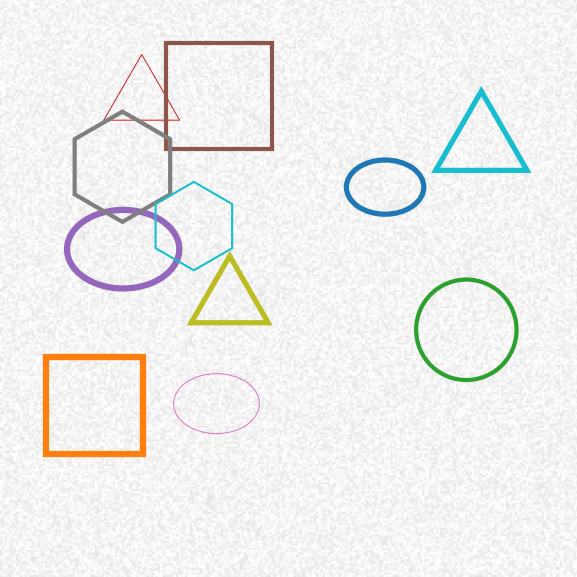[{"shape": "oval", "thickness": 2.5, "radius": 0.34, "center": [0.667, 0.675]}, {"shape": "square", "thickness": 3, "radius": 0.42, "center": [0.164, 0.298]}, {"shape": "circle", "thickness": 2, "radius": 0.43, "center": [0.808, 0.428]}, {"shape": "triangle", "thickness": 0.5, "radius": 0.38, "center": [0.245, 0.829]}, {"shape": "oval", "thickness": 3, "radius": 0.49, "center": [0.213, 0.568]}, {"shape": "square", "thickness": 2, "radius": 0.46, "center": [0.379, 0.833]}, {"shape": "oval", "thickness": 0.5, "radius": 0.37, "center": [0.375, 0.3]}, {"shape": "hexagon", "thickness": 2, "radius": 0.48, "center": [0.212, 0.71]}, {"shape": "triangle", "thickness": 2.5, "radius": 0.39, "center": [0.398, 0.479]}, {"shape": "hexagon", "thickness": 1, "radius": 0.38, "center": [0.336, 0.608]}, {"shape": "triangle", "thickness": 2.5, "radius": 0.46, "center": [0.833, 0.75]}]